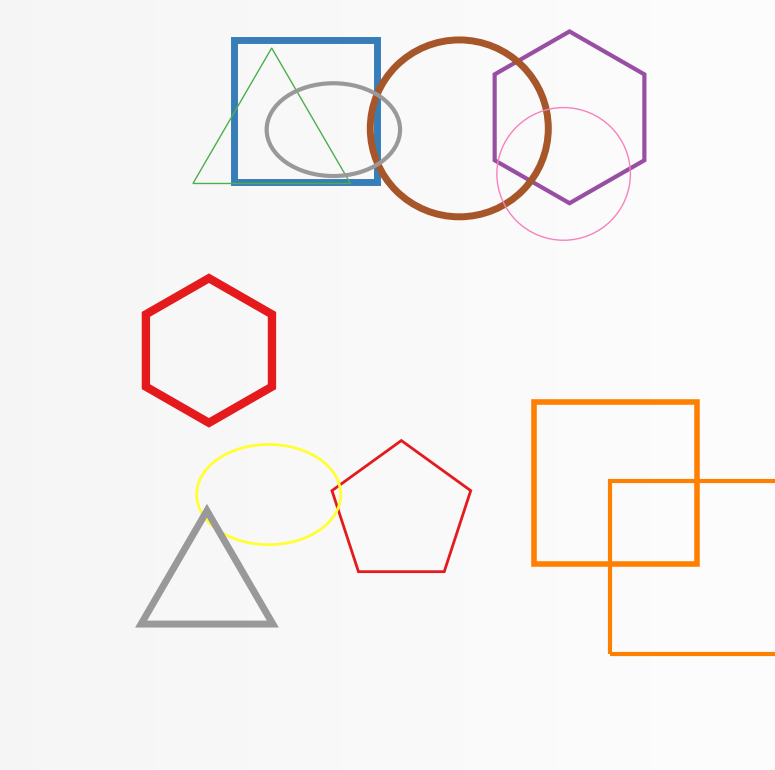[{"shape": "hexagon", "thickness": 3, "radius": 0.47, "center": [0.27, 0.545]}, {"shape": "pentagon", "thickness": 1, "radius": 0.47, "center": [0.518, 0.334]}, {"shape": "square", "thickness": 2.5, "radius": 0.46, "center": [0.395, 0.855]}, {"shape": "triangle", "thickness": 0.5, "radius": 0.59, "center": [0.351, 0.82]}, {"shape": "hexagon", "thickness": 1.5, "radius": 0.56, "center": [0.735, 0.848]}, {"shape": "square", "thickness": 1.5, "radius": 0.56, "center": [0.9, 0.263]}, {"shape": "square", "thickness": 2, "radius": 0.53, "center": [0.794, 0.372]}, {"shape": "oval", "thickness": 1, "radius": 0.46, "center": [0.347, 0.358]}, {"shape": "circle", "thickness": 2.5, "radius": 0.57, "center": [0.593, 0.833]}, {"shape": "circle", "thickness": 0.5, "radius": 0.43, "center": [0.727, 0.774]}, {"shape": "triangle", "thickness": 2.5, "radius": 0.49, "center": [0.267, 0.239]}, {"shape": "oval", "thickness": 1.5, "radius": 0.43, "center": [0.43, 0.832]}]